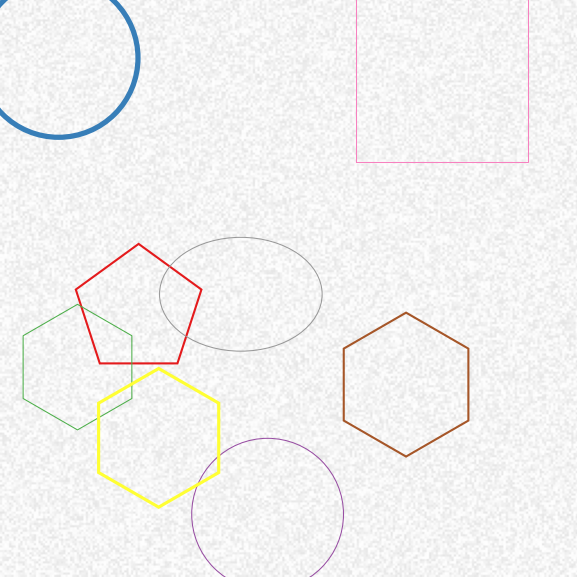[{"shape": "pentagon", "thickness": 1, "radius": 0.57, "center": [0.24, 0.462]}, {"shape": "circle", "thickness": 2.5, "radius": 0.69, "center": [0.101, 0.899]}, {"shape": "hexagon", "thickness": 0.5, "radius": 0.54, "center": [0.134, 0.363]}, {"shape": "circle", "thickness": 0.5, "radius": 0.66, "center": [0.463, 0.109]}, {"shape": "hexagon", "thickness": 1.5, "radius": 0.6, "center": [0.275, 0.241]}, {"shape": "hexagon", "thickness": 1, "radius": 0.62, "center": [0.703, 0.333]}, {"shape": "square", "thickness": 0.5, "radius": 0.74, "center": [0.765, 0.868]}, {"shape": "oval", "thickness": 0.5, "radius": 0.7, "center": [0.417, 0.49]}]